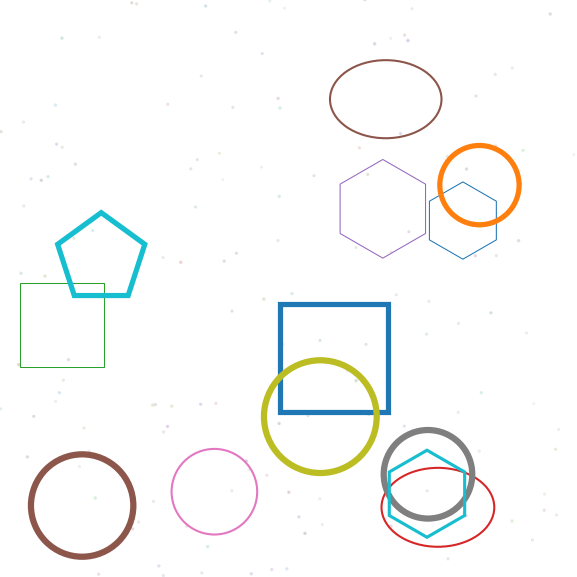[{"shape": "square", "thickness": 2.5, "radius": 0.47, "center": [0.579, 0.379]}, {"shape": "hexagon", "thickness": 0.5, "radius": 0.33, "center": [0.802, 0.617]}, {"shape": "circle", "thickness": 2.5, "radius": 0.34, "center": [0.83, 0.679]}, {"shape": "square", "thickness": 0.5, "radius": 0.36, "center": [0.107, 0.436]}, {"shape": "oval", "thickness": 1, "radius": 0.49, "center": [0.758, 0.121]}, {"shape": "hexagon", "thickness": 0.5, "radius": 0.43, "center": [0.663, 0.638]}, {"shape": "oval", "thickness": 1, "radius": 0.48, "center": [0.668, 0.827]}, {"shape": "circle", "thickness": 3, "radius": 0.44, "center": [0.142, 0.124]}, {"shape": "circle", "thickness": 1, "radius": 0.37, "center": [0.371, 0.148]}, {"shape": "circle", "thickness": 3, "radius": 0.38, "center": [0.741, 0.178]}, {"shape": "circle", "thickness": 3, "radius": 0.49, "center": [0.555, 0.278]}, {"shape": "pentagon", "thickness": 2.5, "radius": 0.4, "center": [0.175, 0.552]}, {"shape": "hexagon", "thickness": 1.5, "radius": 0.38, "center": [0.739, 0.144]}]